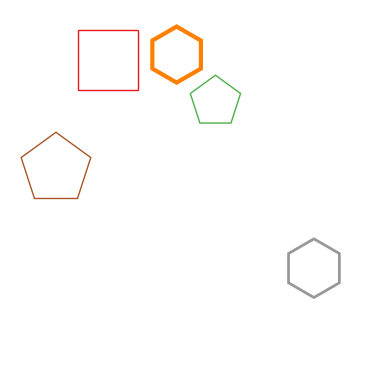[{"shape": "square", "thickness": 1, "radius": 0.39, "center": [0.281, 0.844]}, {"shape": "pentagon", "thickness": 1, "radius": 0.34, "center": [0.56, 0.736]}, {"shape": "hexagon", "thickness": 3, "radius": 0.36, "center": [0.459, 0.858]}, {"shape": "pentagon", "thickness": 1, "radius": 0.48, "center": [0.145, 0.561]}, {"shape": "hexagon", "thickness": 2, "radius": 0.38, "center": [0.815, 0.303]}]